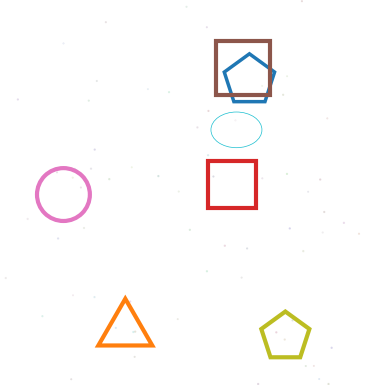[{"shape": "pentagon", "thickness": 2.5, "radius": 0.34, "center": [0.648, 0.792]}, {"shape": "triangle", "thickness": 3, "radius": 0.4, "center": [0.325, 0.143]}, {"shape": "square", "thickness": 3, "radius": 0.31, "center": [0.602, 0.52]}, {"shape": "square", "thickness": 3, "radius": 0.35, "center": [0.632, 0.823]}, {"shape": "circle", "thickness": 3, "radius": 0.34, "center": [0.165, 0.495]}, {"shape": "pentagon", "thickness": 3, "radius": 0.33, "center": [0.741, 0.125]}, {"shape": "oval", "thickness": 0.5, "radius": 0.33, "center": [0.614, 0.663]}]